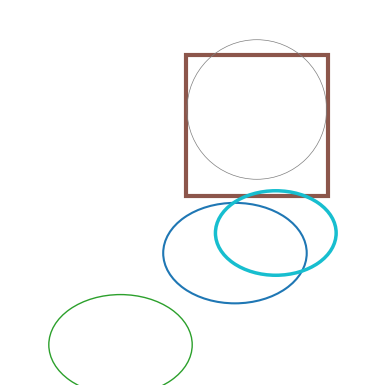[{"shape": "oval", "thickness": 1.5, "radius": 0.93, "center": [0.61, 0.343]}, {"shape": "oval", "thickness": 1, "radius": 0.93, "center": [0.313, 0.104]}, {"shape": "square", "thickness": 3, "radius": 0.92, "center": [0.667, 0.674]}, {"shape": "circle", "thickness": 0.5, "radius": 0.91, "center": [0.667, 0.716]}, {"shape": "oval", "thickness": 2.5, "radius": 0.78, "center": [0.716, 0.395]}]